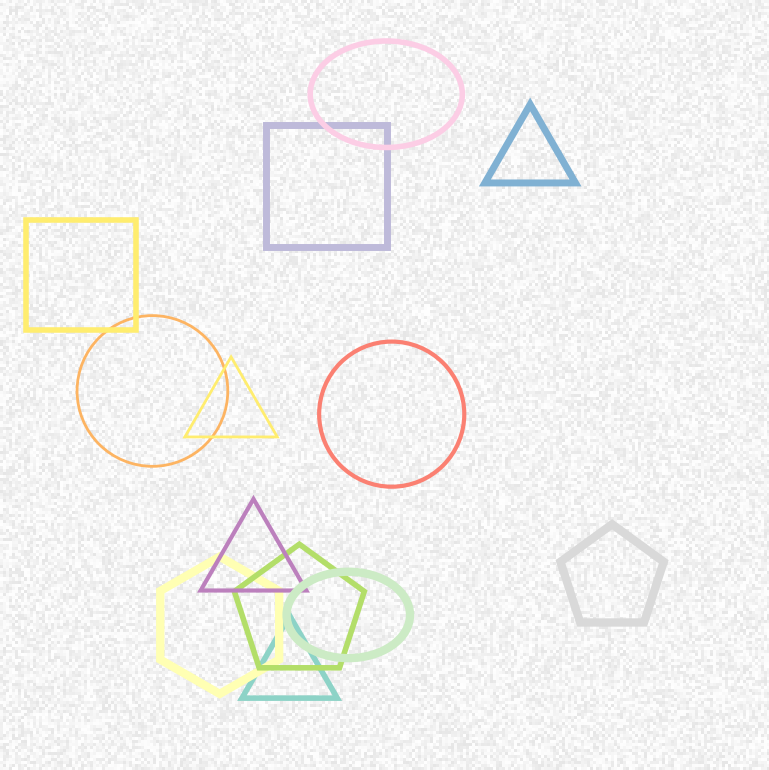[{"shape": "triangle", "thickness": 2, "radius": 0.36, "center": [0.376, 0.129]}, {"shape": "hexagon", "thickness": 3, "radius": 0.45, "center": [0.285, 0.188]}, {"shape": "square", "thickness": 2.5, "radius": 0.39, "center": [0.424, 0.758]}, {"shape": "circle", "thickness": 1.5, "radius": 0.47, "center": [0.509, 0.462]}, {"shape": "triangle", "thickness": 2.5, "radius": 0.34, "center": [0.689, 0.796]}, {"shape": "circle", "thickness": 1, "radius": 0.49, "center": [0.198, 0.492]}, {"shape": "pentagon", "thickness": 2, "radius": 0.44, "center": [0.389, 0.205]}, {"shape": "oval", "thickness": 2, "radius": 0.49, "center": [0.502, 0.878]}, {"shape": "pentagon", "thickness": 3, "radius": 0.35, "center": [0.795, 0.249]}, {"shape": "triangle", "thickness": 1.5, "radius": 0.4, "center": [0.329, 0.273]}, {"shape": "oval", "thickness": 3, "radius": 0.4, "center": [0.452, 0.201]}, {"shape": "triangle", "thickness": 1, "radius": 0.35, "center": [0.3, 0.467]}, {"shape": "square", "thickness": 2, "radius": 0.36, "center": [0.106, 0.643]}]